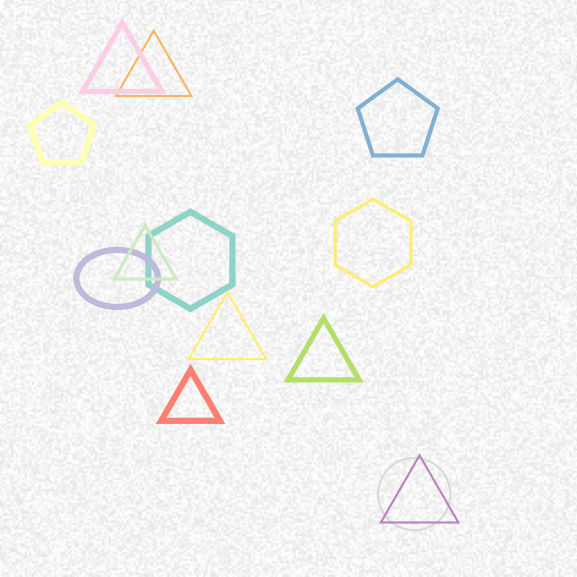[{"shape": "hexagon", "thickness": 3, "radius": 0.42, "center": [0.33, 0.548]}, {"shape": "pentagon", "thickness": 3, "radius": 0.29, "center": [0.107, 0.764]}, {"shape": "oval", "thickness": 3, "radius": 0.35, "center": [0.203, 0.517]}, {"shape": "triangle", "thickness": 3, "radius": 0.29, "center": [0.33, 0.3]}, {"shape": "pentagon", "thickness": 2, "radius": 0.36, "center": [0.689, 0.789]}, {"shape": "triangle", "thickness": 1, "radius": 0.38, "center": [0.266, 0.871]}, {"shape": "triangle", "thickness": 2.5, "radius": 0.36, "center": [0.56, 0.377]}, {"shape": "triangle", "thickness": 2.5, "radius": 0.4, "center": [0.212, 0.88]}, {"shape": "circle", "thickness": 1, "radius": 0.31, "center": [0.717, 0.143]}, {"shape": "triangle", "thickness": 1, "radius": 0.39, "center": [0.727, 0.133]}, {"shape": "triangle", "thickness": 1.5, "radius": 0.31, "center": [0.251, 0.547]}, {"shape": "triangle", "thickness": 1, "radius": 0.39, "center": [0.394, 0.416]}, {"shape": "hexagon", "thickness": 1.5, "radius": 0.38, "center": [0.646, 0.578]}]